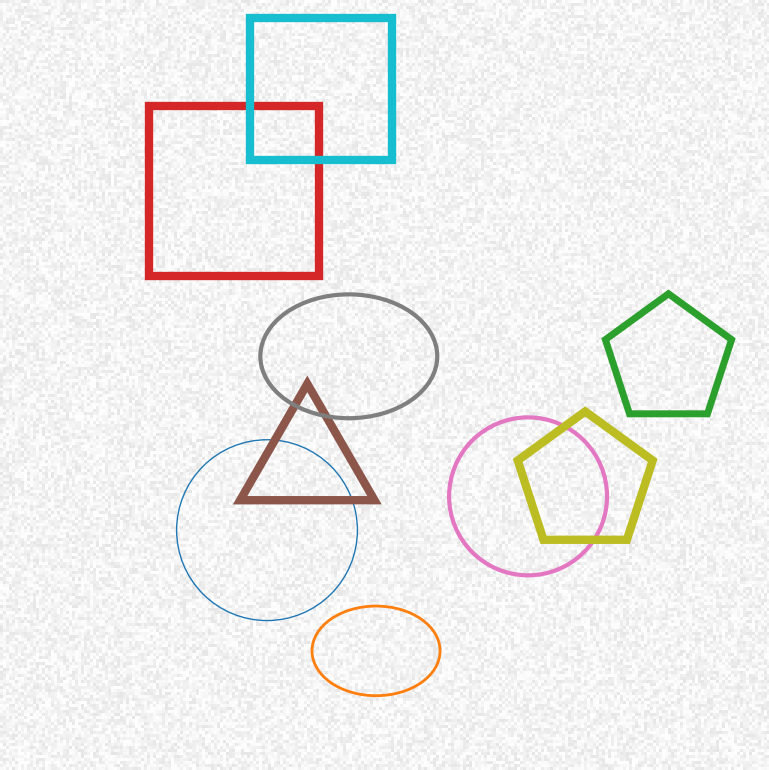[{"shape": "circle", "thickness": 0.5, "radius": 0.59, "center": [0.347, 0.311]}, {"shape": "oval", "thickness": 1, "radius": 0.42, "center": [0.488, 0.155]}, {"shape": "pentagon", "thickness": 2.5, "radius": 0.43, "center": [0.868, 0.532]}, {"shape": "square", "thickness": 3, "radius": 0.55, "center": [0.304, 0.752]}, {"shape": "triangle", "thickness": 3, "radius": 0.5, "center": [0.399, 0.401]}, {"shape": "circle", "thickness": 1.5, "radius": 0.51, "center": [0.686, 0.355]}, {"shape": "oval", "thickness": 1.5, "radius": 0.57, "center": [0.453, 0.537]}, {"shape": "pentagon", "thickness": 3, "radius": 0.46, "center": [0.76, 0.374]}, {"shape": "square", "thickness": 3, "radius": 0.46, "center": [0.416, 0.885]}]